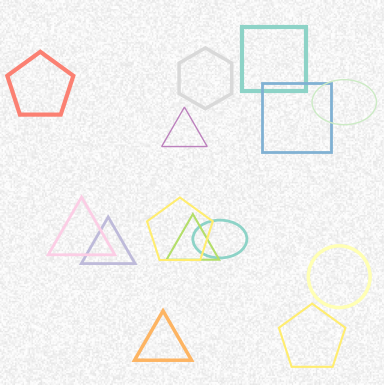[{"shape": "oval", "thickness": 2, "radius": 0.35, "center": [0.571, 0.379]}, {"shape": "square", "thickness": 3, "radius": 0.42, "center": [0.711, 0.846]}, {"shape": "circle", "thickness": 2.5, "radius": 0.4, "center": [0.881, 0.281]}, {"shape": "triangle", "thickness": 2, "radius": 0.4, "center": [0.281, 0.356]}, {"shape": "pentagon", "thickness": 3, "radius": 0.45, "center": [0.105, 0.775]}, {"shape": "square", "thickness": 2, "radius": 0.45, "center": [0.77, 0.694]}, {"shape": "triangle", "thickness": 2.5, "radius": 0.43, "center": [0.423, 0.107]}, {"shape": "triangle", "thickness": 1.5, "radius": 0.39, "center": [0.501, 0.365]}, {"shape": "triangle", "thickness": 2, "radius": 0.5, "center": [0.212, 0.388]}, {"shape": "hexagon", "thickness": 2.5, "radius": 0.39, "center": [0.533, 0.797]}, {"shape": "triangle", "thickness": 1, "radius": 0.34, "center": [0.479, 0.654]}, {"shape": "oval", "thickness": 1, "radius": 0.42, "center": [0.894, 0.735]}, {"shape": "pentagon", "thickness": 1.5, "radius": 0.45, "center": [0.467, 0.397]}, {"shape": "pentagon", "thickness": 1.5, "radius": 0.45, "center": [0.811, 0.121]}]